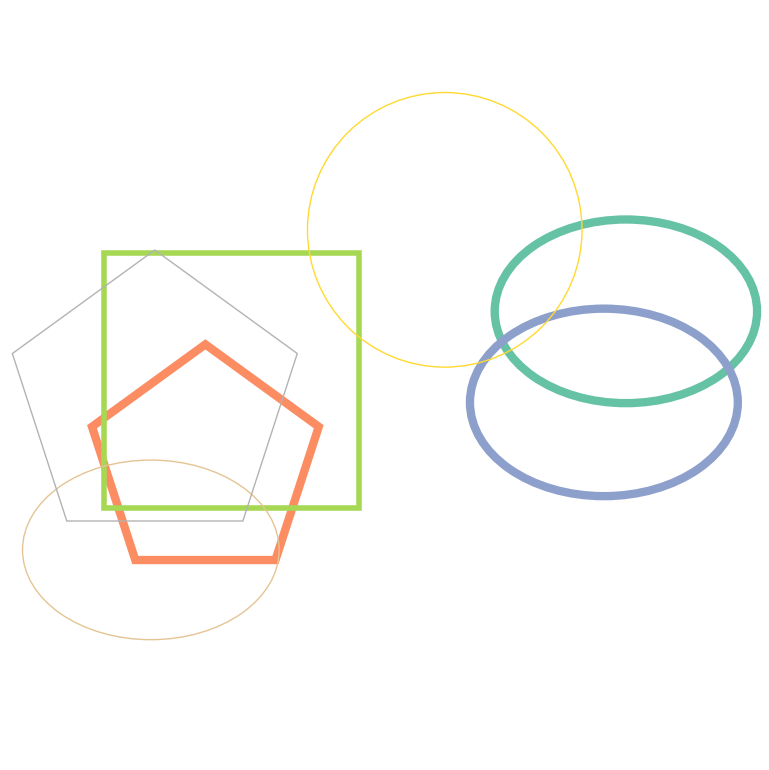[{"shape": "oval", "thickness": 3, "radius": 0.85, "center": [0.813, 0.596]}, {"shape": "pentagon", "thickness": 3, "radius": 0.77, "center": [0.267, 0.398]}, {"shape": "oval", "thickness": 3, "radius": 0.87, "center": [0.784, 0.477]}, {"shape": "square", "thickness": 2, "radius": 0.83, "center": [0.3, 0.506]}, {"shape": "circle", "thickness": 0.5, "radius": 0.89, "center": [0.578, 0.702]}, {"shape": "oval", "thickness": 0.5, "radius": 0.83, "center": [0.196, 0.286]}, {"shape": "pentagon", "thickness": 0.5, "radius": 0.97, "center": [0.201, 0.481]}]